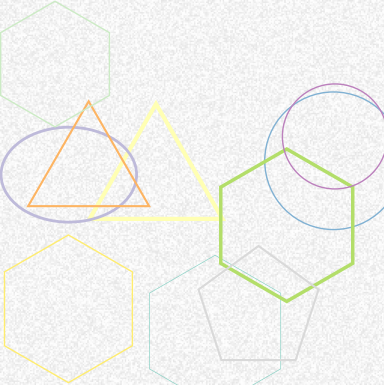[{"shape": "hexagon", "thickness": 0.5, "radius": 0.98, "center": [0.559, 0.14]}, {"shape": "triangle", "thickness": 3, "radius": 1.0, "center": [0.405, 0.531]}, {"shape": "oval", "thickness": 2, "radius": 0.88, "center": [0.179, 0.546]}, {"shape": "circle", "thickness": 1, "radius": 0.89, "center": [0.866, 0.582]}, {"shape": "triangle", "thickness": 1.5, "radius": 0.91, "center": [0.23, 0.555]}, {"shape": "hexagon", "thickness": 2.5, "radius": 0.99, "center": [0.745, 0.415]}, {"shape": "pentagon", "thickness": 1.5, "radius": 0.82, "center": [0.671, 0.197]}, {"shape": "circle", "thickness": 1, "radius": 0.68, "center": [0.87, 0.646]}, {"shape": "hexagon", "thickness": 1, "radius": 0.82, "center": [0.143, 0.834]}, {"shape": "hexagon", "thickness": 1, "radius": 0.96, "center": [0.178, 0.198]}]